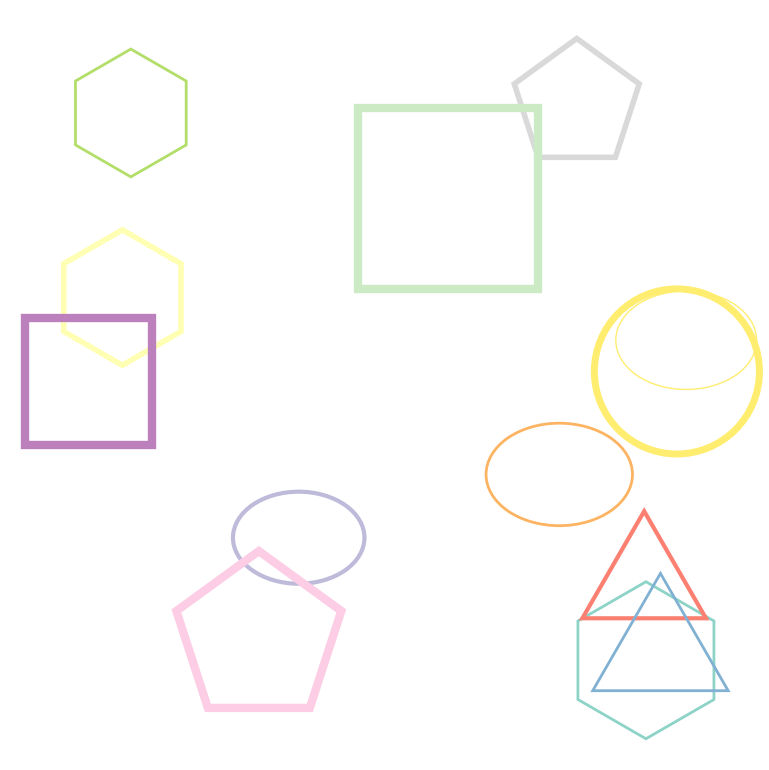[{"shape": "hexagon", "thickness": 1, "radius": 0.51, "center": [0.839, 0.143]}, {"shape": "hexagon", "thickness": 2, "radius": 0.44, "center": [0.159, 0.614]}, {"shape": "oval", "thickness": 1.5, "radius": 0.43, "center": [0.388, 0.302]}, {"shape": "triangle", "thickness": 1.5, "radius": 0.46, "center": [0.837, 0.243]}, {"shape": "triangle", "thickness": 1, "radius": 0.51, "center": [0.858, 0.154]}, {"shape": "oval", "thickness": 1, "radius": 0.48, "center": [0.726, 0.384]}, {"shape": "hexagon", "thickness": 1, "radius": 0.42, "center": [0.17, 0.853]}, {"shape": "pentagon", "thickness": 3, "radius": 0.56, "center": [0.336, 0.172]}, {"shape": "pentagon", "thickness": 2, "radius": 0.43, "center": [0.749, 0.865]}, {"shape": "square", "thickness": 3, "radius": 0.41, "center": [0.115, 0.505]}, {"shape": "square", "thickness": 3, "radius": 0.59, "center": [0.582, 0.742]}, {"shape": "oval", "thickness": 0.5, "radius": 0.46, "center": [0.891, 0.558]}, {"shape": "circle", "thickness": 2.5, "radius": 0.54, "center": [0.879, 0.518]}]